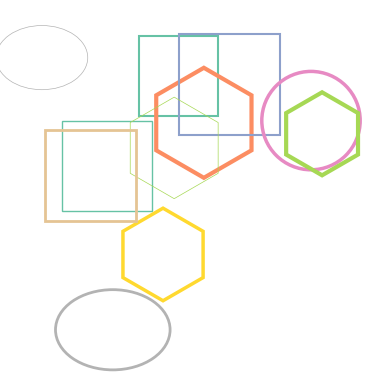[{"shape": "square", "thickness": 1.5, "radius": 0.52, "center": [0.463, 0.802]}, {"shape": "square", "thickness": 1, "radius": 0.58, "center": [0.277, 0.569]}, {"shape": "hexagon", "thickness": 3, "radius": 0.71, "center": [0.53, 0.681]}, {"shape": "square", "thickness": 1.5, "radius": 0.66, "center": [0.596, 0.78]}, {"shape": "circle", "thickness": 2.5, "radius": 0.64, "center": [0.808, 0.687]}, {"shape": "hexagon", "thickness": 0.5, "radius": 0.66, "center": [0.452, 0.616]}, {"shape": "hexagon", "thickness": 3, "radius": 0.54, "center": [0.837, 0.652]}, {"shape": "hexagon", "thickness": 2.5, "radius": 0.6, "center": [0.423, 0.339]}, {"shape": "square", "thickness": 2, "radius": 0.59, "center": [0.236, 0.544]}, {"shape": "oval", "thickness": 2, "radius": 0.74, "center": [0.293, 0.143]}, {"shape": "oval", "thickness": 0.5, "radius": 0.6, "center": [0.109, 0.85]}]